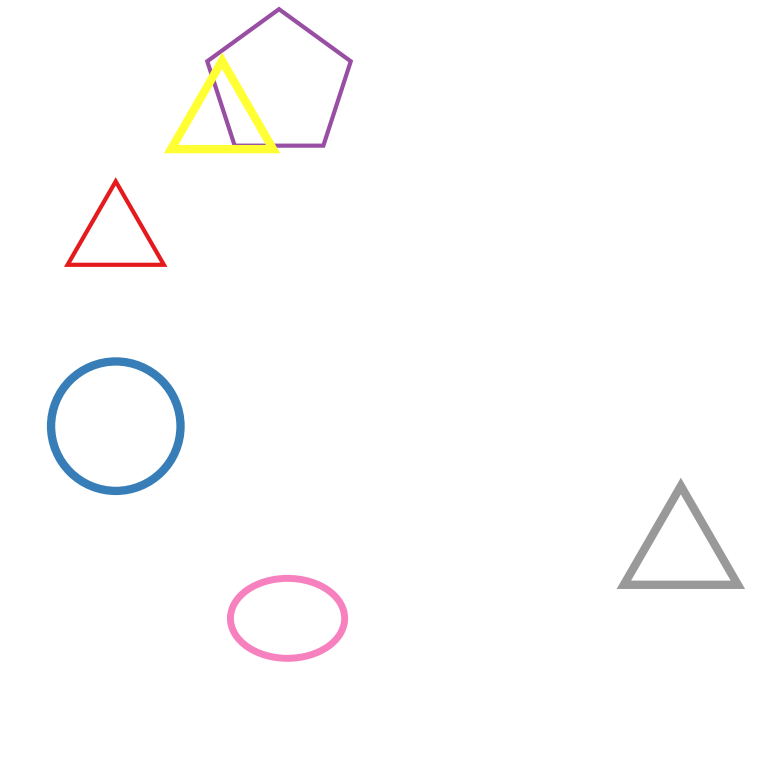[{"shape": "triangle", "thickness": 1.5, "radius": 0.36, "center": [0.15, 0.692]}, {"shape": "circle", "thickness": 3, "radius": 0.42, "center": [0.15, 0.447]}, {"shape": "pentagon", "thickness": 1.5, "radius": 0.49, "center": [0.362, 0.89]}, {"shape": "triangle", "thickness": 3, "radius": 0.38, "center": [0.288, 0.845]}, {"shape": "oval", "thickness": 2.5, "radius": 0.37, "center": [0.373, 0.197]}, {"shape": "triangle", "thickness": 3, "radius": 0.43, "center": [0.884, 0.283]}]